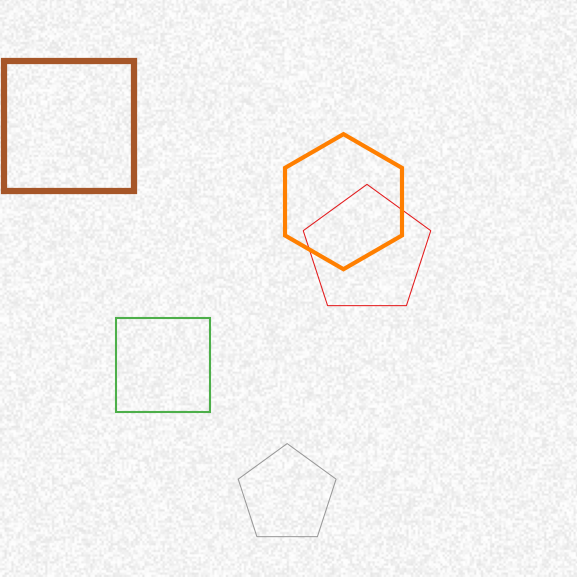[{"shape": "pentagon", "thickness": 0.5, "radius": 0.58, "center": [0.636, 0.564]}, {"shape": "square", "thickness": 1, "radius": 0.4, "center": [0.282, 0.367]}, {"shape": "hexagon", "thickness": 2, "radius": 0.58, "center": [0.595, 0.65]}, {"shape": "square", "thickness": 3, "radius": 0.56, "center": [0.12, 0.781]}, {"shape": "pentagon", "thickness": 0.5, "radius": 0.45, "center": [0.497, 0.142]}]